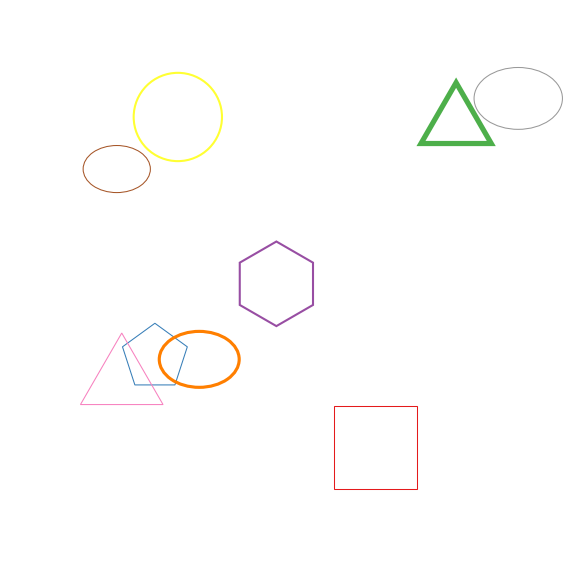[{"shape": "square", "thickness": 0.5, "radius": 0.36, "center": [0.65, 0.224]}, {"shape": "pentagon", "thickness": 0.5, "radius": 0.3, "center": [0.268, 0.38]}, {"shape": "triangle", "thickness": 2.5, "radius": 0.35, "center": [0.79, 0.786]}, {"shape": "hexagon", "thickness": 1, "radius": 0.37, "center": [0.479, 0.508]}, {"shape": "oval", "thickness": 1.5, "radius": 0.35, "center": [0.345, 0.377]}, {"shape": "circle", "thickness": 1, "radius": 0.38, "center": [0.308, 0.797]}, {"shape": "oval", "thickness": 0.5, "radius": 0.29, "center": [0.202, 0.706]}, {"shape": "triangle", "thickness": 0.5, "radius": 0.41, "center": [0.211, 0.34]}, {"shape": "oval", "thickness": 0.5, "radius": 0.38, "center": [0.897, 0.829]}]